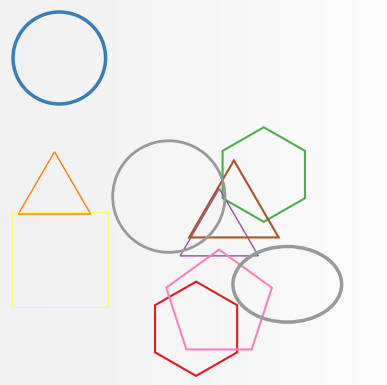[{"shape": "hexagon", "thickness": 1.5, "radius": 0.61, "center": [0.506, 0.146]}, {"shape": "circle", "thickness": 2.5, "radius": 0.6, "center": [0.153, 0.849]}, {"shape": "hexagon", "thickness": 1.5, "radius": 0.61, "center": [0.681, 0.547]}, {"shape": "triangle", "thickness": 1, "radius": 0.58, "center": [0.566, 0.394]}, {"shape": "triangle", "thickness": 1, "radius": 0.54, "center": [0.141, 0.498]}, {"shape": "square", "thickness": 0.5, "radius": 0.62, "center": [0.155, 0.326]}, {"shape": "triangle", "thickness": 1.5, "radius": 0.67, "center": [0.604, 0.45]}, {"shape": "pentagon", "thickness": 1.5, "radius": 0.72, "center": [0.565, 0.208]}, {"shape": "oval", "thickness": 2.5, "radius": 0.7, "center": [0.741, 0.262]}, {"shape": "circle", "thickness": 2, "radius": 0.72, "center": [0.436, 0.489]}]